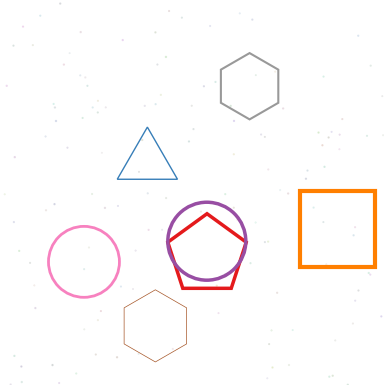[{"shape": "pentagon", "thickness": 2.5, "radius": 0.54, "center": [0.538, 0.338]}, {"shape": "triangle", "thickness": 1, "radius": 0.45, "center": [0.383, 0.58]}, {"shape": "circle", "thickness": 2.5, "radius": 0.51, "center": [0.537, 0.373]}, {"shape": "square", "thickness": 3, "radius": 0.49, "center": [0.876, 0.405]}, {"shape": "hexagon", "thickness": 0.5, "radius": 0.47, "center": [0.404, 0.154]}, {"shape": "circle", "thickness": 2, "radius": 0.46, "center": [0.218, 0.32]}, {"shape": "hexagon", "thickness": 1.5, "radius": 0.43, "center": [0.648, 0.776]}]